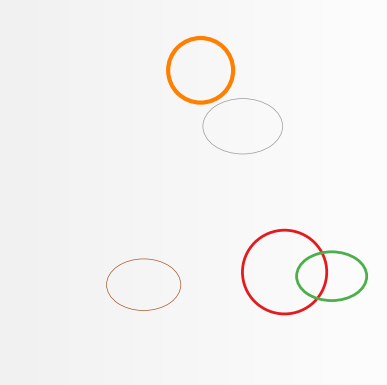[{"shape": "circle", "thickness": 2, "radius": 0.54, "center": [0.734, 0.293]}, {"shape": "oval", "thickness": 2, "radius": 0.45, "center": [0.856, 0.283]}, {"shape": "circle", "thickness": 3, "radius": 0.42, "center": [0.518, 0.817]}, {"shape": "oval", "thickness": 0.5, "radius": 0.48, "center": [0.371, 0.26]}, {"shape": "oval", "thickness": 0.5, "radius": 0.51, "center": [0.626, 0.672]}]